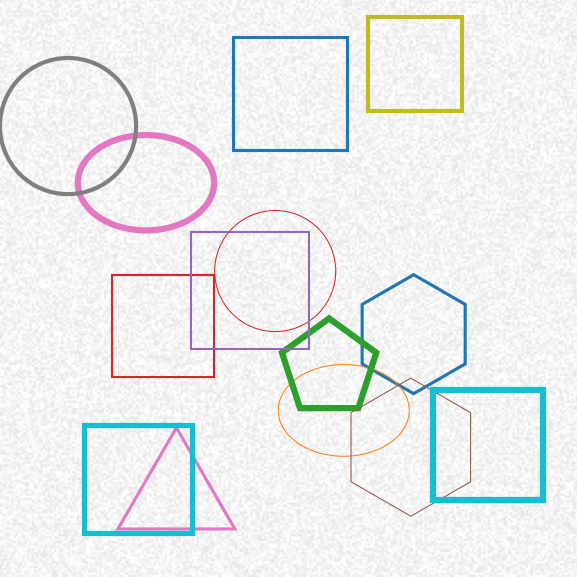[{"shape": "hexagon", "thickness": 1.5, "radius": 0.51, "center": [0.716, 0.42]}, {"shape": "square", "thickness": 1.5, "radius": 0.49, "center": [0.502, 0.837]}, {"shape": "oval", "thickness": 0.5, "radius": 0.57, "center": [0.595, 0.288]}, {"shape": "pentagon", "thickness": 3, "radius": 0.43, "center": [0.57, 0.362]}, {"shape": "circle", "thickness": 0.5, "radius": 0.52, "center": [0.477, 0.53]}, {"shape": "square", "thickness": 1, "radius": 0.44, "center": [0.282, 0.435]}, {"shape": "square", "thickness": 1, "radius": 0.51, "center": [0.433, 0.496]}, {"shape": "hexagon", "thickness": 0.5, "radius": 0.6, "center": [0.711, 0.225]}, {"shape": "oval", "thickness": 3, "radius": 0.59, "center": [0.253, 0.683]}, {"shape": "triangle", "thickness": 1.5, "radius": 0.58, "center": [0.305, 0.142]}, {"shape": "circle", "thickness": 2, "radius": 0.59, "center": [0.118, 0.781]}, {"shape": "square", "thickness": 2, "radius": 0.41, "center": [0.719, 0.888]}, {"shape": "square", "thickness": 3, "radius": 0.48, "center": [0.845, 0.228]}, {"shape": "square", "thickness": 2.5, "radius": 0.47, "center": [0.24, 0.169]}]